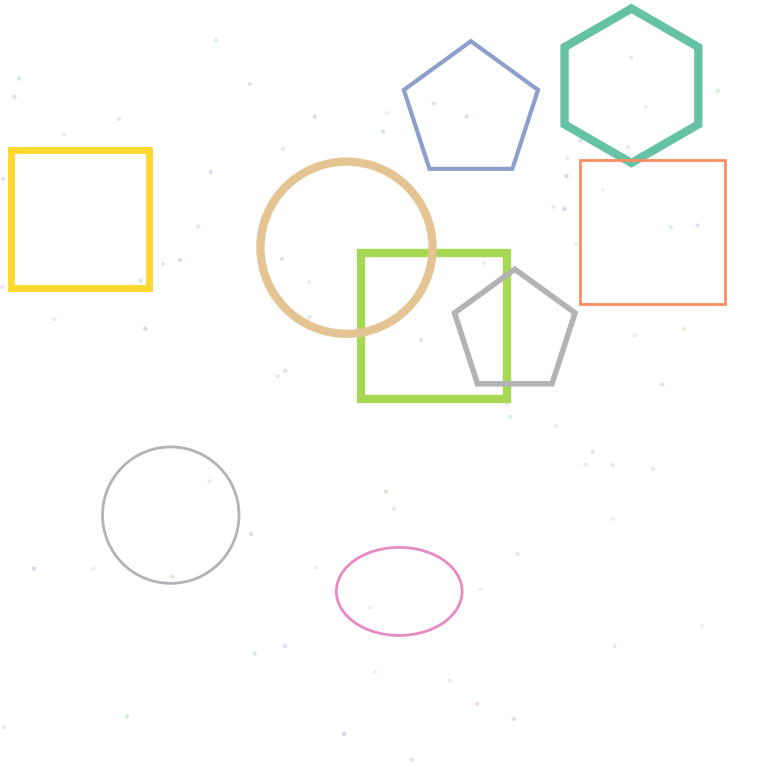[{"shape": "hexagon", "thickness": 3, "radius": 0.5, "center": [0.82, 0.889]}, {"shape": "square", "thickness": 1, "radius": 0.47, "center": [0.847, 0.699]}, {"shape": "pentagon", "thickness": 1.5, "radius": 0.46, "center": [0.612, 0.855]}, {"shape": "oval", "thickness": 1, "radius": 0.41, "center": [0.518, 0.232]}, {"shape": "square", "thickness": 3, "radius": 0.47, "center": [0.563, 0.576]}, {"shape": "square", "thickness": 2.5, "radius": 0.45, "center": [0.104, 0.715]}, {"shape": "circle", "thickness": 3, "radius": 0.56, "center": [0.45, 0.678]}, {"shape": "circle", "thickness": 1, "radius": 0.44, "center": [0.222, 0.331]}, {"shape": "pentagon", "thickness": 2, "radius": 0.41, "center": [0.669, 0.568]}]